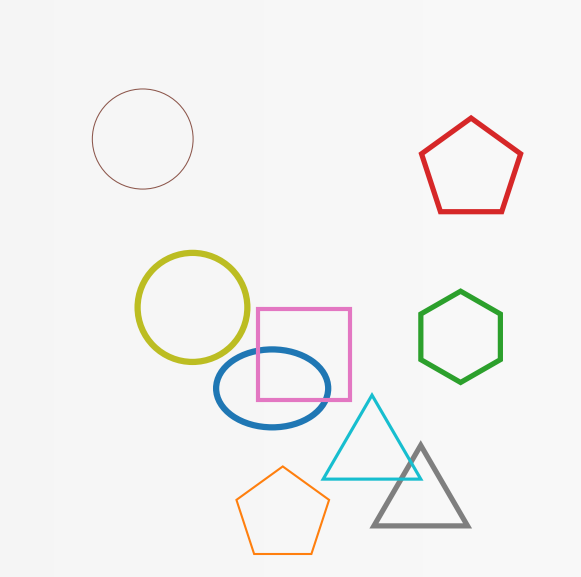[{"shape": "oval", "thickness": 3, "radius": 0.48, "center": [0.468, 0.327]}, {"shape": "pentagon", "thickness": 1, "radius": 0.42, "center": [0.486, 0.108]}, {"shape": "hexagon", "thickness": 2.5, "radius": 0.39, "center": [0.792, 0.416]}, {"shape": "pentagon", "thickness": 2.5, "radius": 0.45, "center": [0.81, 0.705]}, {"shape": "circle", "thickness": 0.5, "radius": 0.43, "center": [0.246, 0.758]}, {"shape": "square", "thickness": 2, "radius": 0.4, "center": [0.523, 0.385]}, {"shape": "triangle", "thickness": 2.5, "radius": 0.47, "center": [0.724, 0.135]}, {"shape": "circle", "thickness": 3, "radius": 0.47, "center": [0.331, 0.467]}, {"shape": "triangle", "thickness": 1.5, "radius": 0.48, "center": [0.64, 0.218]}]